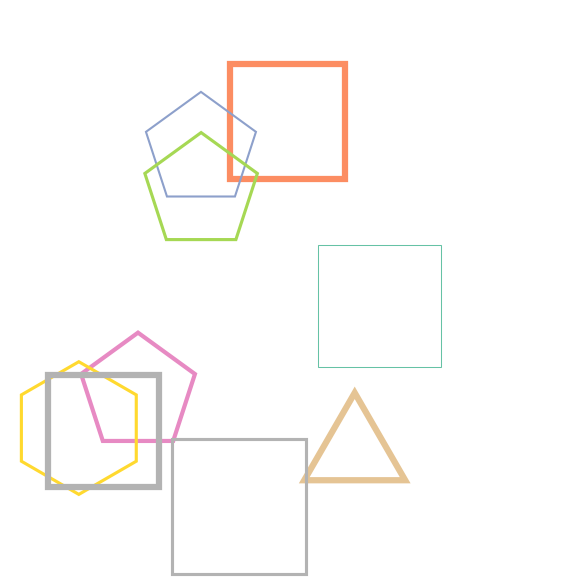[{"shape": "square", "thickness": 0.5, "radius": 0.53, "center": [0.657, 0.469]}, {"shape": "square", "thickness": 3, "radius": 0.5, "center": [0.498, 0.789]}, {"shape": "pentagon", "thickness": 1, "radius": 0.5, "center": [0.348, 0.74]}, {"shape": "pentagon", "thickness": 2, "radius": 0.52, "center": [0.239, 0.319]}, {"shape": "pentagon", "thickness": 1.5, "radius": 0.51, "center": [0.348, 0.667]}, {"shape": "hexagon", "thickness": 1.5, "radius": 0.57, "center": [0.136, 0.258]}, {"shape": "triangle", "thickness": 3, "radius": 0.5, "center": [0.614, 0.218]}, {"shape": "square", "thickness": 3, "radius": 0.48, "center": [0.179, 0.252]}, {"shape": "square", "thickness": 1.5, "radius": 0.58, "center": [0.414, 0.122]}]